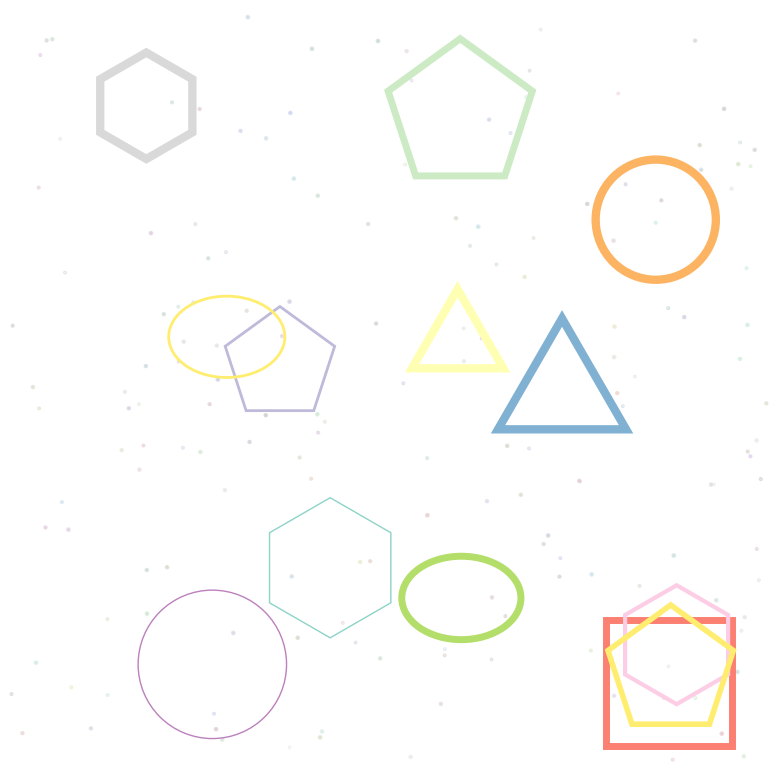[{"shape": "hexagon", "thickness": 0.5, "radius": 0.45, "center": [0.429, 0.263]}, {"shape": "triangle", "thickness": 3, "radius": 0.34, "center": [0.594, 0.556]}, {"shape": "pentagon", "thickness": 1, "radius": 0.37, "center": [0.364, 0.527]}, {"shape": "square", "thickness": 2.5, "radius": 0.41, "center": [0.869, 0.113]}, {"shape": "triangle", "thickness": 3, "radius": 0.48, "center": [0.73, 0.49]}, {"shape": "circle", "thickness": 3, "radius": 0.39, "center": [0.852, 0.715]}, {"shape": "oval", "thickness": 2.5, "radius": 0.39, "center": [0.599, 0.223]}, {"shape": "hexagon", "thickness": 1.5, "radius": 0.39, "center": [0.879, 0.163]}, {"shape": "hexagon", "thickness": 3, "radius": 0.35, "center": [0.19, 0.863]}, {"shape": "circle", "thickness": 0.5, "radius": 0.48, "center": [0.276, 0.137]}, {"shape": "pentagon", "thickness": 2.5, "radius": 0.49, "center": [0.598, 0.851]}, {"shape": "oval", "thickness": 1, "radius": 0.38, "center": [0.295, 0.563]}, {"shape": "pentagon", "thickness": 2, "radius": 0.43, "center": [0.871, 0.129]}]